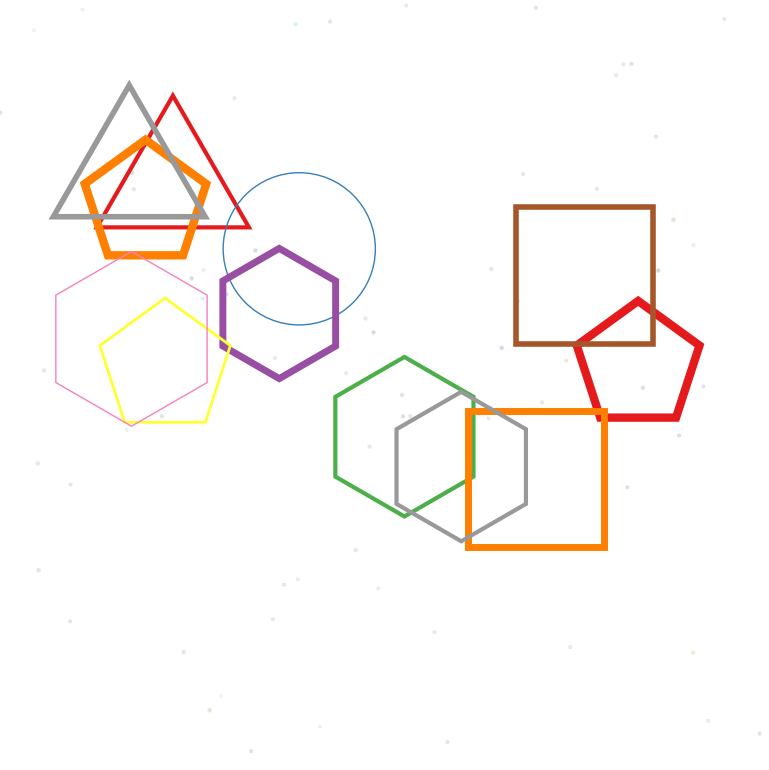[{"shape": "triangle", "thickness": 1.5, "radius": 0.57, "center": [0.225, 0.762]}, {"shape": "pentagon", "thickness": 3, "radius": 0.42, "center": [0.829, 0.525]}, {"shape": "circle", "thickness": 0.5, "radius": 0.49, "center": [0.389, 0.677]}, {"shape": "hexagon", "thickness": 1.5, "radius": 0.52, "center": [0.525, 0.433]}, {"shape": "hexagon", "thickness": 2.5, "radius": 0.42, "center": [0.363, 0.593]}, {"shape": "square", "thickness": 2.5, "radius": 0.44, "center": [0.696, 0.378]}, {"shape": "pentagon", "thickness": 3, "radius": 0.41, "center": [0.189, 0.736]}, {"shape": "pentagon", "thickness": 1, "radius": 0.45, "center": [0.214, 0.524]}, {"shape": "square", "thickness": 2, "radius": 0.44, "center": [0.759, 0.643]}, {"shape": "hexagon", "thickness": 0.5, "radius": 0.57, "center": [0.171, 0.56]}, {"shape": "triangle", "thickness": 2, "radius": 0.57, "center": [0.168, 0.775]}, {"shape": "hexagon", "thickness": 1.5, "radius": 0.49, "center": [0.599, 0.394]}]